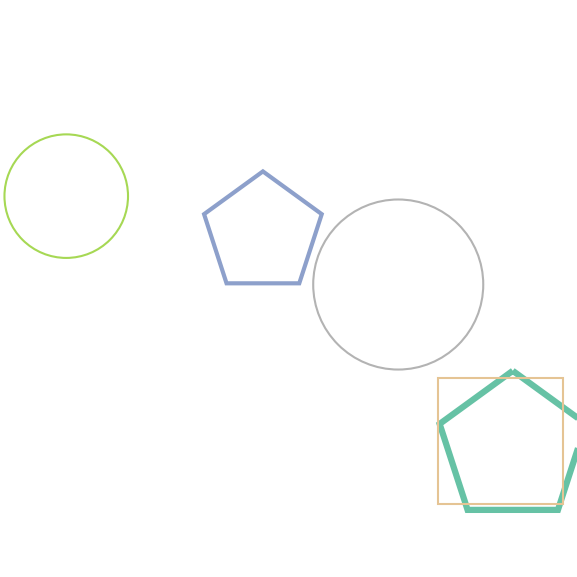[{"shape": "pentagon", "thickness": 3, "radius": 0.67, "center": [0.888, 0.224]}, {"shape": "pentagon", "thickness": 2, "radius": 0.54, "center": [0.455, 0.595]}, {"shape": "circle", "thickness": 1, "radius": 0.53, "center": [0.115, 0.659]}, {"shape": "square", "thickness": 1, "radius": 0.54, "center": [0.866, 0.236]}, {"shape": "circle", "thickness": 1, "radius": 0.74, "center": [0.69, 0.506]}]